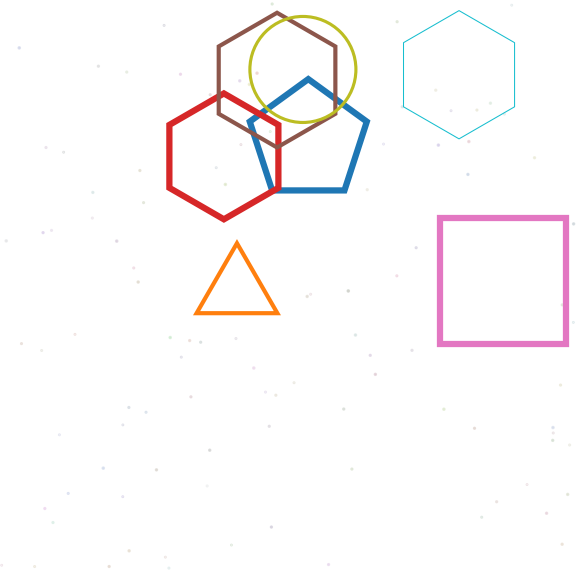[{"shape": "pentagon", "thickness": 3, "radius": 0.53, "center": [0.534, 0.756]}, {"shape": "triangle", "thickness": 2, "radius": 0.4, "center": [0.41, 0.497]}, {"shape": "hexagon", "thickness": 3, "radius": 0.54, "center": [0.388, 0.728]}, {"shape": "hexagon", "thickness": 2, "radius": 0.58, "center": [0.48, 0.86]}, {"shape": "square", "thickness": 3, "radius": 0.54, "center": [0.871, 0.513]}, {"shape": "circle", "thickness": 1.5, "radius": 0.46, "center": [0.524, 0.879]}, {"shape": "hexagon", "thickness": 0.5, "radius": 0.56, "center": [0.795, 0.87]}]